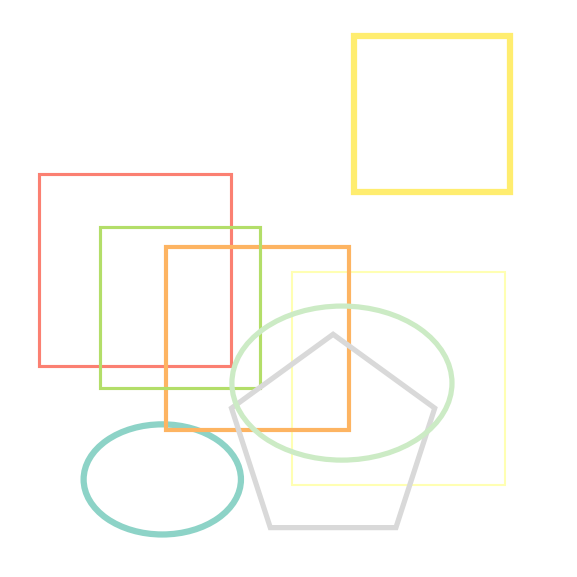[{"shape": "oval", "thickness": 3, "radius": 0.68, "center": [0.281, 0.169]}, {"shape": "square", "thickness": 1, "radius": 0.92, "center": [0.691, 0.344]}, {"shape": "square", "thickness": 1.5, "radius": 0.83, "center": [0.234, 0.532]}, {"shape": "square", "thickness": 2, "radius": 0.79, "center": [0.446, 0.413]}, {"shape": "square", "thickness": 1.5, "radius": 0.69, "center": [0.312, 0.467]}, {"shape": "pentagon", "thickness": 2.5, "radius": 0.93, "center": [0.577, 0.235]}, {"shape": "oval", "thickness": 2.5, "radius": 0.95, "center": [0.592, 0.336]}, {"shape": "square", "thickness": 3, "radius": 0.67, "center": [0.748, 0.802]}]